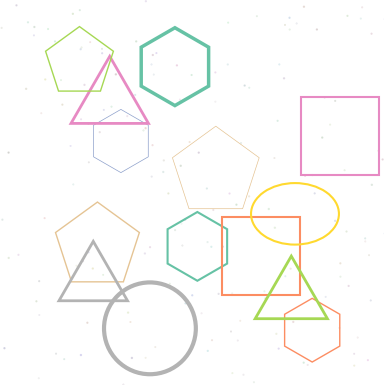[{"shape": "hexagon", "thickness": 2.5, "radius": 0.51, "center": [0.454, 0.827]}, {"shape": "hexagon", "thickness": 1.5, "radius": 0.45, "center": [0.513, 0.36]}, {"shape": "hexagon", "thickness": 1, "radius": 0.41, "center": [0.811, 0.142]}, {"shape": "square", "thickness": 1.5, "radius": 0.51, "center": [0.678, 0.335]}, {"shape": "hexagon", "thickness": 0.5, "radius": 0.41, "center": [0.314, 0.634]}, {"shape": "square", "thickness": 1.5, "radius": 0.51, "center": [0.882, 0.647]}, {"shape": "triangle", "thickness": 2, "radius": 0.58, "center": [0.285, 0.738]}, {"shape": "pentagon", "thickness": 1, "radius": 0.46, "center": [0.206, 0.838]}, {"shape": "triangle", "thickness": 2, "radius": 0.54, "center": [0.757, 0.226]}, {"shape": "oval", "thickness": 1.5, "radius": 0.57, "center": [0.766, 0.445]}, {"shape": "pentagon", "thickness": 0.5, "radius": 0.59, "center": [0.561, 0.554]}, {"shape": "pentagon", "thickness": 1, "radius": 0.57, "center": [0.253, 0.361]}, {"shape": "triangle", "thickness": 2, "radius": 0.51, "center": [0.242, 0.27]}, {"shape": "circle", "thickness": 3, "radius": 0.6, "center": [0.389, 0.147]}]